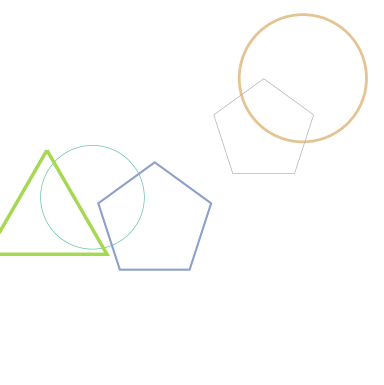[{"shape": "circle", "thickness": 0.5, "radius": 0.67, "center": [0.24, 0.488]}, {"shape": "pentagon", "thickness": 1.5, "radius": 0.77, "center": [0.402, 0.424]}, {"shape": "triangle", "thickness": 2.5, "radius": 0.9, "center": [0.122, 0.43]}, {"shape": "circle", "thickness": 2, "radius": 0.83, "center": [0.787, 0.797]}, {"shape": "pentagon", "thickness": 0.5, "radius": 0.68, "center": [0.685, 0.659]}]